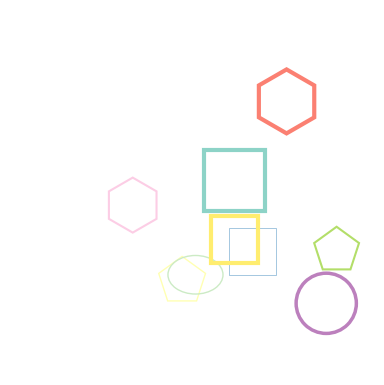[{"shape": "square", "thickness": 3, "radius": 0.4, "center": [0.608, 0.531]}, {"shape": "pentagon", "thickness": 1, "radius": 0.32, "center": [0.473, 0.27]}, {"shape": "hexagon", "thickness": 3, "radius": 0.42, "center": [0.744, 0.737]}, {"shape": "square", "thickness": 0.5, "radius": 0.31, "center": [0.656, 0.347]}, {"shape": "pentagon", "thickness": 1.5, "radius": 0.31, "center": [0.874, 0.35]}, {"shape": "hexagon", "thickness": 1.5, "radius": 0.36, "center": [0.345, 0.467]}, {"shape": "circle", "thickness": 2.5, "radius": 0.39, "center": [0.847, 0.212]}, {"shape": "oval", "thickness": 1, "radius": 0.36, "center": [0.508, 0.286]}, {"shape": "square", "thickness": 3, "radius": 0.3, "center": [0.61, 0.377]}]